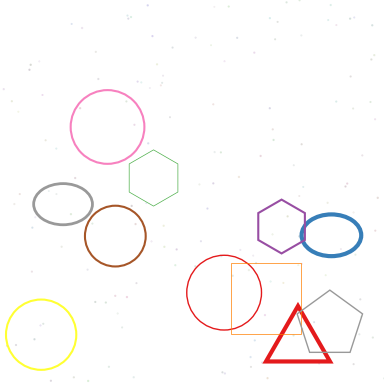[{"shape": "triangle", "thickness": 3, "radius": 0.48, "center": [0.774, 0.109]}, {"shape": "circle", "thickness": 1, "radius": 0.49, "center": [0.582, 0.24]}, {"shape": "oval", "thickness": 3, "radius": 0.39, "center": [0.861, 0.389]}, {"shape": "hexagon", "thickness": 0.5, "radius": 0.37, "center": [0.399, 0.538]}, {"shape": "hexagon", "thickness": 1.5, "radius": 0.35, "center": [0.731, 0.412]}, {"shape": "square", "thickness": 0.5, "radius": 0.46, "center": [0.69, 0.225]}, {"shape": "circle", "thickness": 1.5, "radius": 0.46, "center": [0.107, 0.131]}, {"shape": "circle", "thickness": 1.5, "radius": 0.39, "center": [0.3, 0.387]}, {"shape": "circle", "thickness": 1.5, "radius": 0.48, "center": [0.279, 0.67]}, {"shape": "oval", "thickness": 2, "radius": 0.38, "center": [0.164, 0.47]}, {"shape": "pentagon", "thickness": 1, "radius": 0.45, "center": [0.857, 0.157]}]